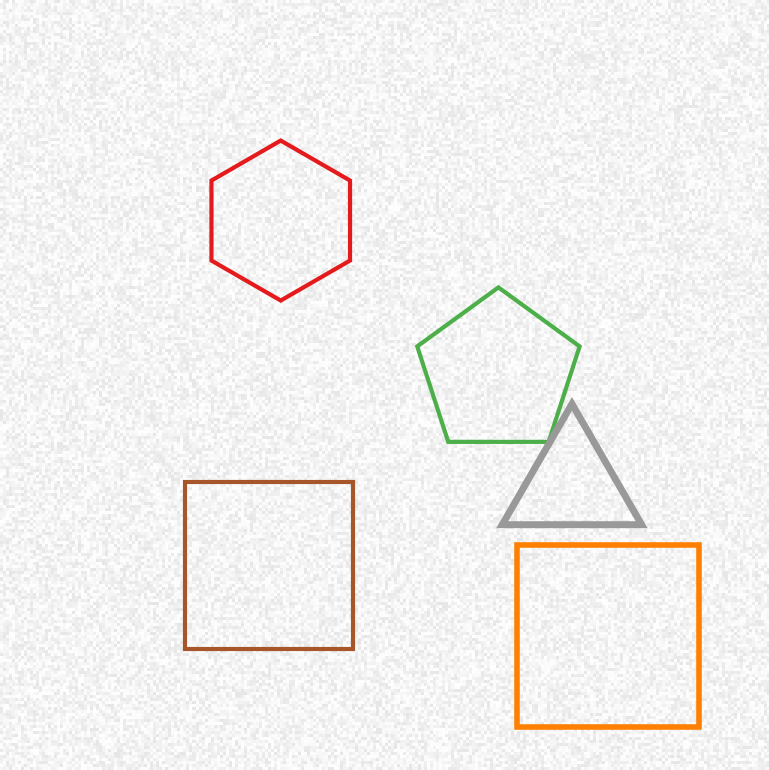[{"shape": "hexagon", "thickness": 1.5, "radius": 0.52, "center": [0.365, 0.714]}, {"shape": "pentagon", "thickness": 1.5, "radius": 0.55, "center": [0.647, 0.516]}, {"shape": "square", "thickness": 2, "radius": 0.59, "center": [0.789, 0.174]}, {"shape": "square", "thickness": 1.5, "radius": 0.54, "center": [0.349, 0.265]}, {"shape": "triangle", "thickness": 2.5, "radius": 0.52, "center": [0.743, 0.371]}]